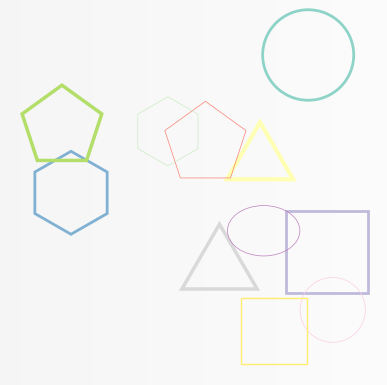[{"shape": "circle", "thickness": 2, "radius": 0.59, "center": [0.795, 0.857]}, {"shape": "triangle", "thickness": 3, "radius": 0.49, "center": [0.671, 0.584]}, {"shape": "square", "thickness": 2, "radius": 0.53, "center": [0.845, 0.345]}, {"shape": "pentagon", "thickness": 0.5, "radius": 0.55, "center": [0.53, 0.627]}, {"shape": "hexagon", "thickness": 2, "radius": 0.54, "center": [0.183, 0.499]}, {"shape": "pentagon", "thickness": 2.5, "radius": 0.54, "center": [0.16, 0.671]}, {"shape": "circle", "thickness": 0.5, "radius": 0.42, "center": [0.859, 0.195]}, {"shape": "triangle", "thickness": 2.5, "radius": 0.56, "center": [0.566, 0.305]}, {"shape": "oval", "thickness": 0.5, "radius": 0.47, "center": [0.68, 0.401]}, {"shape": "hexagon", "thickness": 0.5, "radius": 0.45, "center": [0.433, 0.659]}, {"shape": "square", "thickness": 1, "radius": 0.43, "center": [0.707, 0.141]}]